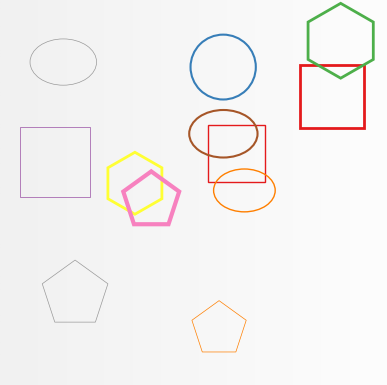[{"shape": "square", "thickness": 2, "radius": 0.41, "center": [0.857, 0.75]}, {"shape": "square", "thickness": 1, "radius": 0.37, "center": [0.61, 0.601]}, {"shape": "circle", "thickness": 1.5, "radius": 0.42, "center": [0.576, 0.826]}, {"shape": "hexagon", "thickness": 2, "radius": 0.49, "center": [0.879, 0.894]}, {"shape": "square", "thickness": 0.5, "radius": 0.45, "center": [0.142, 0.58]}, {"shape": "oval", "thickness": 1, "radius": 0.4, "center": [0.631, 0.505]}, {"shape": "pentagon", "thickness": 0.5, "radius": 0.37, "center": [0.565, 0.145]}, {"shape": "hexagon", "thickness": 2, "radius": 0.4, "center": [0.348, 0.524]}, {"shape": "oval", "thickness": 1.5, "radius": 0.44, "center": [0.576, 0.653]}, {"shape": "pentagon", "thickness": 3, "radius": 0.38, "center": [0.39, 0.479]}, {"shape": "oval", "thickness": 0.5, "radius": 0.43, "center": [0.163, 0.839]}, {"shape": "pentagon", "thickness": 0.5, "radius": 0.45, "center": [0.194, 0.235]}]